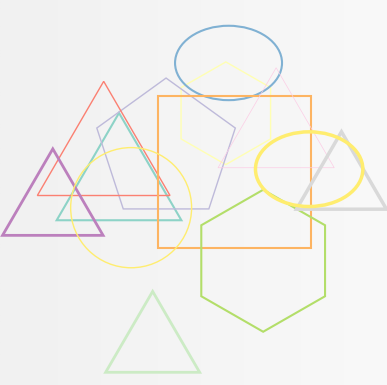[{"shape": "triangle", "thickness": 1.5, "radius": 0.93, "center": [0.307, 0.521]}, {"shape": "hexagon", "thickness": 1, "radius": 0.67, "center": [0.583, 0.706]}, {"shape": "pentagon", "thickness": 1, "radius": 0.94, "center": [0.429, 0.609]}, {"shape": "triangle", "thickness": 1, "radius": 0.99, "center": [0.268, 0.591]}, {"shape": "oval", "thickness": 1.5, "radius": 0.69, "center": [0.59, 0.836]}, {"shape": "square", "thickness": 1.5, "radius": 0.99, "center": [0.606, 0.553]}, {"shape": "hexagon", "thickness": 1.5, "radius": 0.92, "center": [0.679, 0.323]}, {"shape": "triangle", "thickness": 0.5, "radius": 0.87, "center": [0.713, 0.651]}, {"shape": "triangle", "thickness": 2.5, "radius": 0.67, "center": [0.881, 0.524]}, {"shape": "triangle", "thickness": 2, "radius": 0.75, "center": [0.136, 0.464]}, {"shape": "triangle", "thickness": 2, "radius": 0.7, "center": [0.394, 0.103]}, {"shape": "oval", "thickness": 2.5, "radius": 0.69, "center": [0.798, 0.561]}, {"shape": "circle", "thickness": 1, "radius": 0.78, "center": [0.338, 0.461]}]